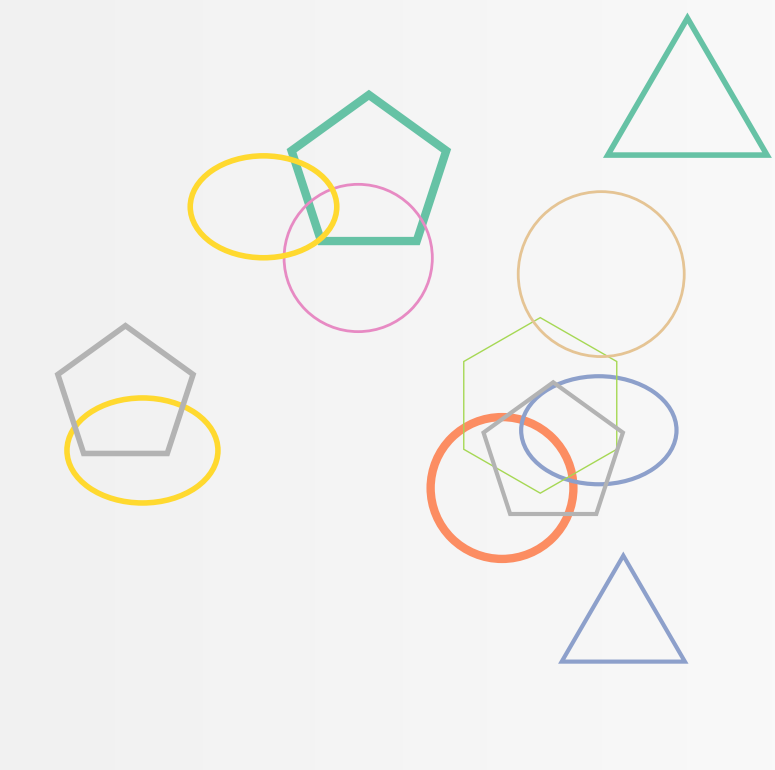[{"shape": "triangle", "thickness": 2, "radius": 0.59, "center": [0.887, 0.858]}, {"shape": "pentagon", "thickness": 3, "radius": 0.52, "center": [0.476, 0.772]}, {"shape": "circle", "thickness": 3, "radius": 0.46, "center": [0.648, 0.366]}, {"shape": "triangle", "thickness": 1.5, "radius": 0.46, "center": [0.804, 0.187]}, {"shape": "oval", "thickness": 1.5, "radius": 0.5, "center": [0.773, 0.441]}, {"shape": "circle", "thickness": 1, "radius": 0.48, "center": [0.462, 0.665]}, {"shape": "hexagon", "thickness": 0.5, "radius": 0.57, "center": [0.697, 0.474]}, {"shape": "oval", "thickness": 2, "radius": 0.49, "center": [0.184, 0.415]}, {"shape": "oval", "thickness": 2, "radius": 0.47, "center": [0.34, 0.731]}, {"shape": "circle", "thickness": 1, "radius": 0.54, "center": [0.776, 0.644]}, {"shape": "pentagon", "thickness": 1.5, "radius": 0.47, "center": [0.714, 0.409]}, {"shape": "pentagon", "thickness": 2, "radius": 0.46, "center": [0.162, 0.485]}]